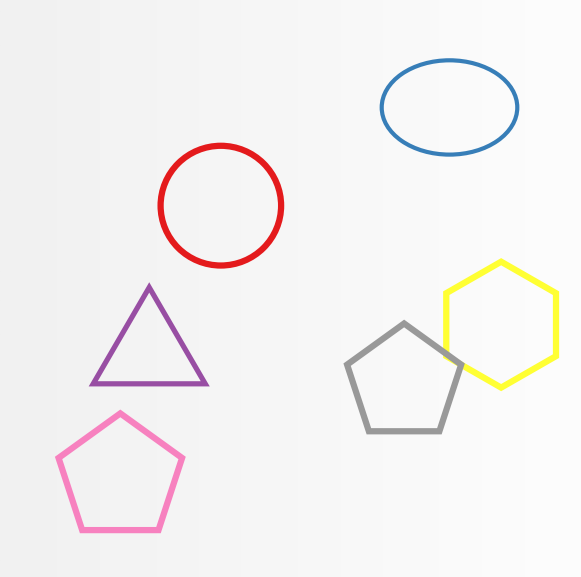[{"shape": "circle", "thickness": 3, "radius": 0.52, "center": [0.38, 0.643]}, {"shape": "oval", "thickness": 2, "radius": 0.58, "center": [0.773, 0.813]}, {"shape": "triangle", "thickness": 2.5, "radius": 0.56, "center": [0.257, 0.39]}, {"shape": "hexagon", "thickness": 3, "radius": 0.55, "center": [0.862, 0.437]}, {"shape": "pentagon", "thickness": 3, "radius": 0.56, "center": [0.207, 0.172]}, {"shape": "pentagon", "thickness": 3, "radius": 0.52, "center": [0.695, 0.336]}]